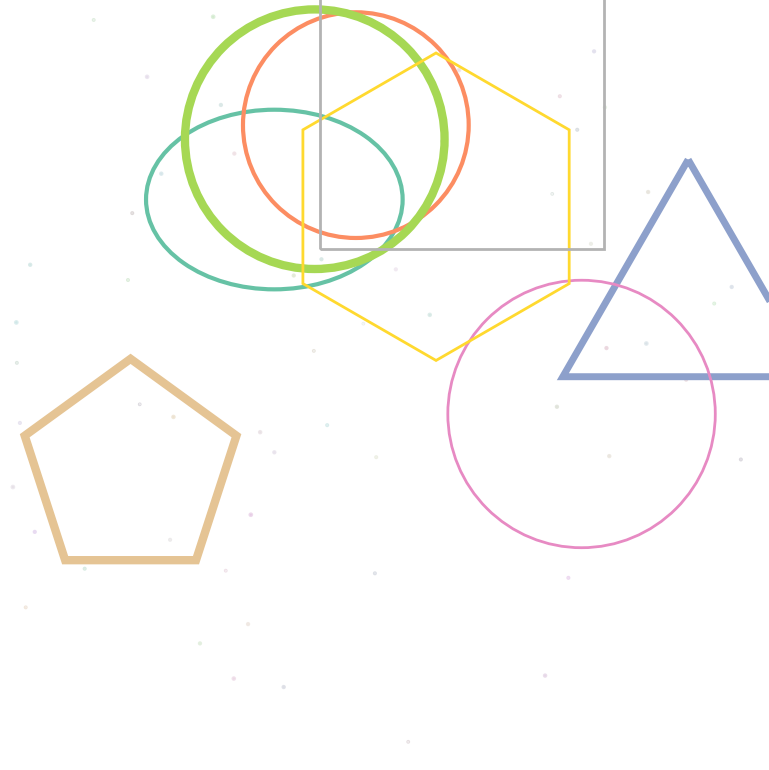[{"shape": "oval", "thickness": 1.5, "radius": 0.83, "center": [0.356, 0.741]}, {"shape": "circle", "thickness": 1.5, "radius": 0.73, "center": [0.462, 0.838]}, {"shape": "triangle", "thickness": 2.5, "radius": 0.94, "center": [0.894, 0.605]}, {"shape": "circle", "thickness": 1, "radius": 0.87, "center": [0.755, 0.462]}, {"shape": "circle", "thickness": 3, "radius": 0.84, "center": [0.409, 0.819]}, {"shape": "hexagon", "thickness": 1, "radius": 1.0, "center": [0.566, 0.732]}, {"shape": "pentagon", "thickness": 3, "radius": 0.72, "center": [0.17, 0.389]}, {"shape": "square", "thickness": 1, "radius": 0.92, "center": [0.6, 0.861]}]